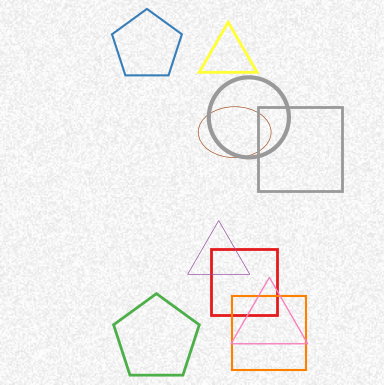[{"shape": "square", "thickness": 2, "radius": 0.43, "center": [0.634, 0.268]}, {"shape": "pentagon", "thickness": 1.5, "radius": 0.48, "center": [0.382, 0.881]}, {"shape": "pentagon", "thickness": 2, "radius": 0.59, "center": [0.406, 0.12]}, {"shape": "triangle", "thickness": 0.5, "radius": 0.47, "center": [0.568, 0.334]}, {"shape": "square", "thickness": 1.5, "radius": 0.48, "center": [0.699, 0.135]}, {"shape": "triangle", "thickness": 2, "radius": 0.43, "center": [0.593, 0.856]}, {"shape": "oval", "thickness": 0.5, "radius": 0.47, "center": [0.61, 0.657]}, {"shape": "triangle", "thickness": 1, "radius": 0.58, "center": [0.7, 0.165]}, {"shape": "square", "thickness": 2, "radius": 0.55, "center": [0.78, 0.614]}, {"shape": "circle", "thickness": 3, "radius": 0.52, "center": [0.646, 0.695]}]